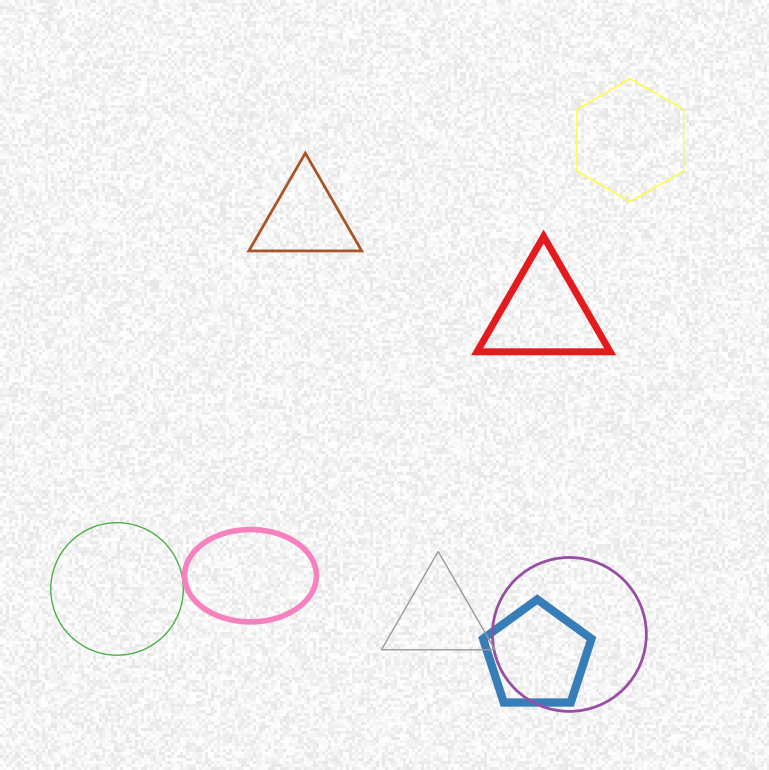[{"shape": "triangle", "thickness": 2.5, "radius": 0.5, "center": [0.706, 0.593]}, {"shape": "pentagon", "thickness": 3, "radius": 0.37, "center": [0.698, 0.148]}, {"shape": "circle", "thickness": 0.5, "radius": 0.43, "center": [0.152, 0.235]}, {"shape": "circle", "thickness": 1, "radius": 0.5, "center": [0.739, 0.176]}, {"shape": "hexagon", "thickness": 0.5, "radius": 0.4, "center": [0.819, 0.818]}, {"shape": "triangle", "thickness": 1, "radius": 0.42, "center": [0.396, 0.716]}, {"shape": "oval", "thickness": 2, "radius": 0.43, "center": [0.325, 0.252]}, {"shape": "triangle", "thickness": 0.5, "radius": 0.43, "center": [0.569, 0.199]}]